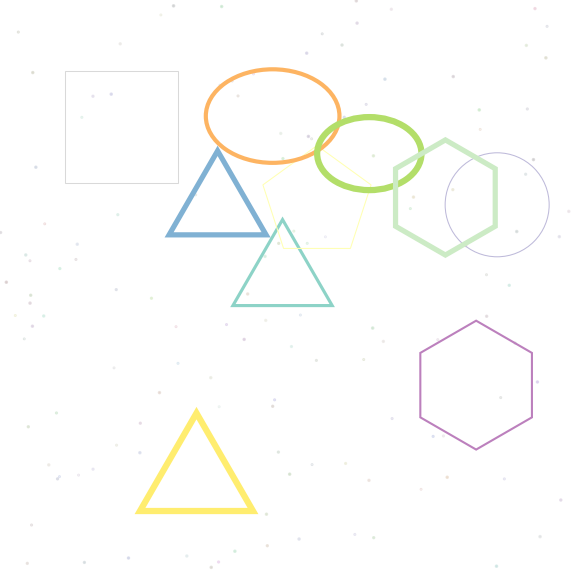[{"shape": "triangle", "thickness": 1.5, "radius": 0.5, "center": [0.489, 0.52]}, {"shape": "pentagon", "thickness": 0.5, "radius": 0.49, "center": [0.549, 0.649]}, {"shape": "circle", "thickness": 0.5, "radius": 0.45, "center": [0.861, 0.645]}, {"shape": "triangle", "thickness": 2.5, "radius": 0.48, "center": [0.377, 0.641]}, {"shape": "oval", "thickness": 2, "radius": 0.58, "center": [0.472, 0.798]}, {"shape": "oval", "thickness": 3, "radius": 0.45, "center": [0.639, 0.733]}, {"shape": "square", "thickness": 0.5, "radius": 0.49, "center": [0.21, 0.779]}, {"shape": "hexagon", "thickness": 1, "radius": 0.56, "center": [0.824, 0.332]}, {"shape": "hexagon", "thickness": 2.5, "radius": 0.5, "center": [0.771, 0.657]}, {"shape": "triangle", "thickness": 3, "radius": 0.57, "center": [0.34, 0.171]}]